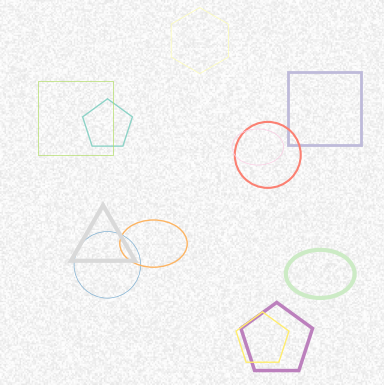[{"shape": "pentagon", "thickness": 1, "radius": 0.34, "center": [0.279, 0.675]}, {"shape": "hexagon", "thickness": 0.5, "radius": 0.43, "center": [0.519, 0.895]}, {"shape": "square", "thickness": 2, "radius": 0.47, "center": [0.844, 0.719]}, {"shape": "circle", "thickness": 1.5, "radius": 0.43, "center": [0.695, 0.598]}, {"shape": "circle", "thickness": 0.5, "radius": 0.43, "center": [0.279, 0.312]}, {"shape": "oval", "thickness": 1, "radius": 0.44, "center": [0.399, 0.367]}, {"shape": "square", "thickness": 0.5, "radius": 0.48, "center": [0.197, 0.693]}, {"shape": "oval", "thickness": 0.5, "radius": 0.34, "center": [0.67, 0.618]}, {"shape": "triangle", "thickness": 3, "radius": 0.48, "center": [0.268, 0.371]}, {"shape": "pentagon", "thickness": 2.5, "radius": 0.49, "center": [0.719, 0.117]}, {"shape": "oval", "thickness": 3, "radius": 0.45, "center": [0.832, 0.289]}, {"shape": "pentagon", "thickness": 1, "radius": 0.36, "center": [0.682, 0.118]}]